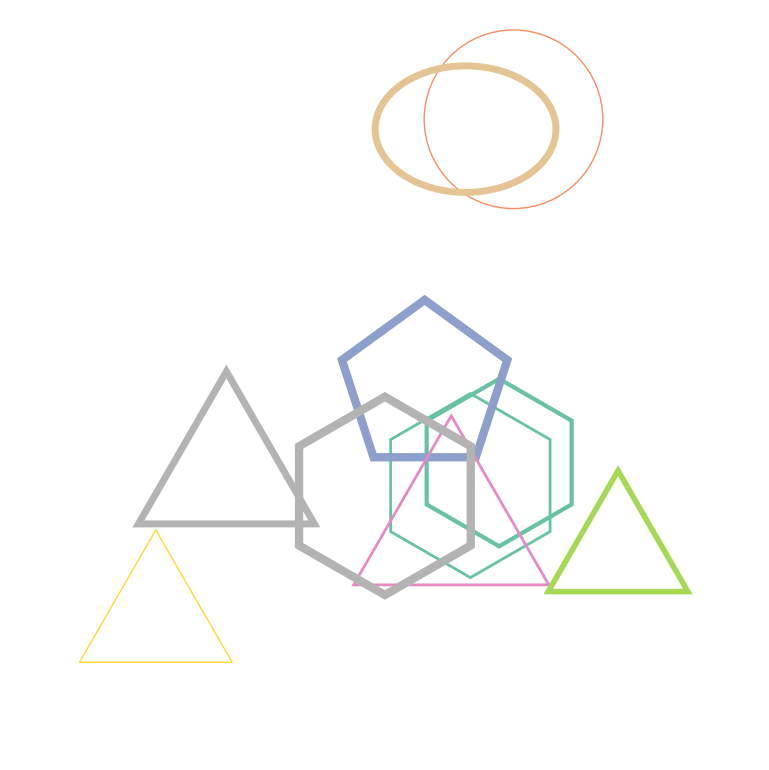[{"shape": "hexagon", "thickness": 1, "radius": 0.6, "center": [0.611, 0.369]}, {"shape": "hexagon", "thickness": 1.5, "radius": 0.54, "center": [0.648, 0.399]}, {"shape": "circle", "thickness": 0.5, "radius": 0.58, "center": [0.667, 0.845]}, {"shape": "pentagon", "thickness": 3, "radius": 0.56, "center": [0.551, 0.498]}, {"shape": "triangle", "thickness": 1, "radius": 0.73, "center": [0.586, 0.314]}, {"shape": "triangle", "thickness": 2, "radius": 0.52, "center": [0.803, 0.284]}, {"shape": "triangle", "thickness": 0.5, "radius": 0.57, "center": [0.202, 0.197]}, {"shape": "oval", "thickness": 2.5, "radius": 0.59, "center": [0.605, 0.832]}, {"shape": "triangle", "thickness": 2.5, "radius": 0.66, "center": [0.294, 0.386]}, {"shape": "hexagon", "thickness": 3, "radius": 0.64, "center": [0.5, 0.356]}]